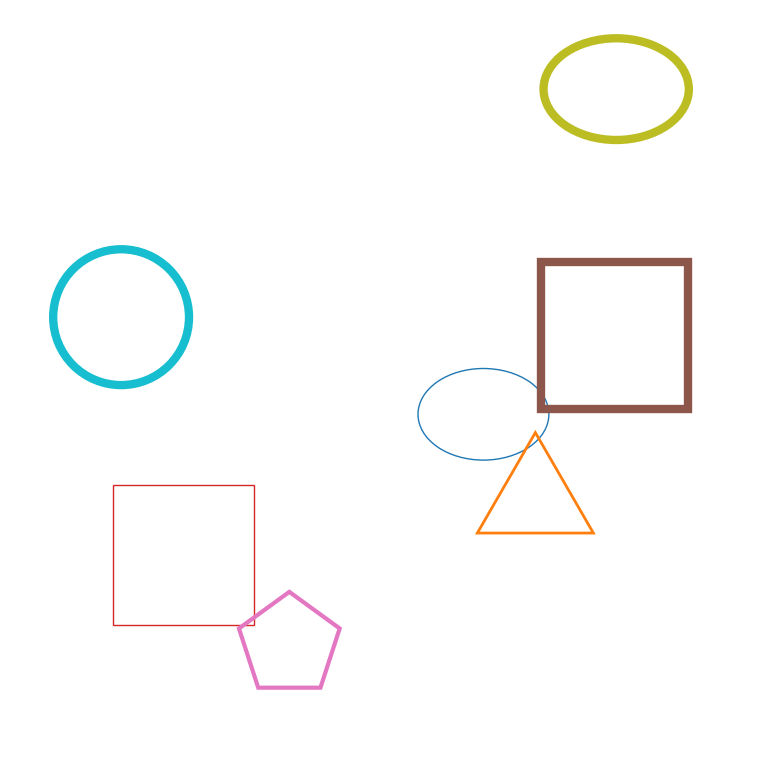[{"shape": "oval", "thickness": 0.5, "radius": 0.42, "center": [0.628, 0.462]}, {"shape": "triangle", "thickness": 1, "radius": 0.43, "center": [0.695, 0.351]}, {"shape": "square", "thickness": 0.5, "radius": 0.46, "center": [0.239, 0.279]}, {"shape": "square", "thickness": 3, "radius": 0.48, "center": [0.797, 0.565]}, {"shape": "pentagon", "thickness": 1.5, "radius": 0.34, "center": [0.376, 0.163]}, {"shape": "oval", "thickness": 3, "radius": 0.47, "center": [0.8, 0.884]}, {"shape": "circle", "thickness": 3, "radius": 0.44, "center": [0.157, 0.588]}]